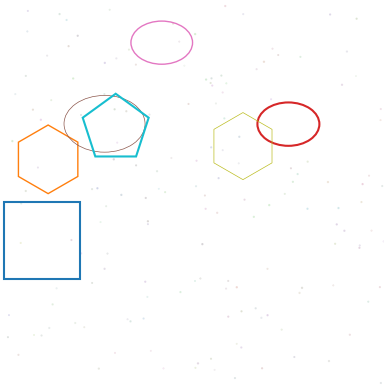[{"shape": "square", "thickness": 1.5, "radius": 0.5, "center": [0.109, 0.375]}, {"shape": "hexagon", "thickness": 1, "radius": 0.45, "center": [0.125, 0.586]}, {"shape": "oval", "thickness": 1.5, "radius": 0.4, "center": [0.749, 0.678]}, {"shape": "oval", "thickness": 0.5, "radius": 0.53, "center": [0.272, 0.678]}, {"shape": "oval", "thickness": 1, "radius": 0.4, "center": [0.42, 0.889]}, {"shape": "hexagon", "thickness": 0.5, "radius": 0.44, "center": [0.631, 0.621]}, {"shape": "pentagon", "thickness": 1.5, "radius": 0.45, "center": [0.301, 0.666]}]